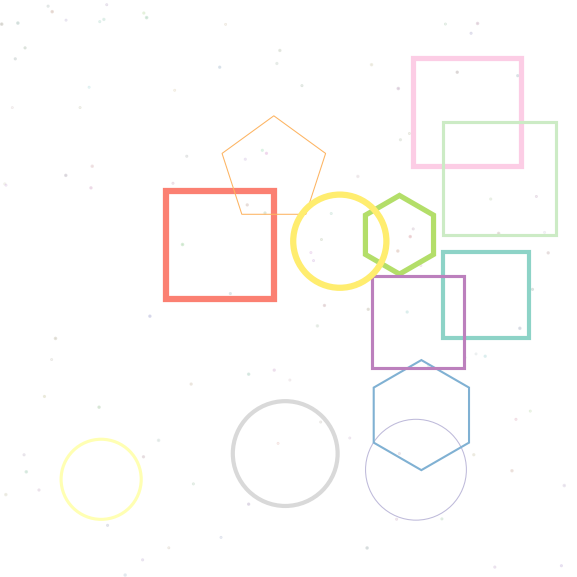[{"shape": "square", "thickness": 2, "radius": 0.37, "center": [0.842, 0.488]}, {"shape": "circle", "thickness": 1.5, "radius": 0.35, "center": [0.175, 0.169]}, {"shape": "circle", "thickness": 0.5, "radius": 0.44, "center": [0.72, 0.186]}, {"shape": "square", "thickness": 3, "radius": 0.47, "center": [0.38, 0.575]}, {"shape": "hexagon", "thickness": 1, "radius": 0.48, "center": [0.73, 0.28]}, {"shape": "pentagon", "thickness": 0.5, "radius": 0.47, "center": [0.474, 0.704]}, {"shape": "hexagon", "thickness": 2.5, "radius": 0.34, "center": [0.692, 0.593]}, {"shape": "square", "thickness": 2.5, "radius": 0.47, "center": [0.809, 0.806]}, {"shape": "circle", "thickness": 2, "radius": 0.45, "center": [0.494, 0.214]}, {"shape": "square", "thickness": 1.5, "radius": 0.4, "center": [0.724, 0.441]}, {"shape": "square", "thickness": 1.5, "radius": 0.49, "center": [0.864, 0.689]}, {"shape": "circle", "thickness": 3, "radius": 0.4, "center": [0.588, 0.581]}]